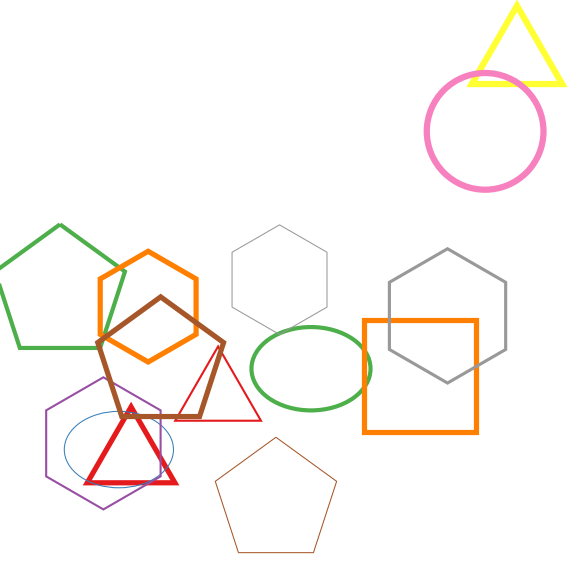[{"shape": "triangle", "thickness": 2.5, "radius": 0.44, "center": [0.227, 0.207]}, {"shape": "triangle", "thickness": 1, "radius": 0.43, "center": [0.378, 0.313]}, {"shape": "oval", "thickness": 0.5, "radius": 0.47, "center": [0.206, 0.221]}, {"shape": "pentagon", "thickness": 2, "radius": 0.59, "center": [0.104, 0.492]}, {"shape": "oval", "thickness": 2, "radius": 0.52, "center": [0.539, 0.361]}, {"shape": "hexagon", "thickness": 1, "radius": 0.57, "center": [0.179, 0.231]}, {"shape": "hexagon", "thickness": 2.5, "radius": 0.48, "center": [0.257, 0.468]}, {"shape": "square", "thickness": 2.5, "radius": 0.48, "center": [0.727, 0.348]}, {"shape": "triangle", "thickness": 3, "radius": 0.45, "center": [0.895, 0.899]}, {"shape": "pentagon", "thickness": 0.5, "radius": 0.55, "center": [0.478, 0.132]}, {"shape": "pentagon", "thickness": 2.5, "radius": 0.57, "center": [0.278, 0.371]}, {"shape": "circle", "thickness": 3, "radius": 0.51, "center": [0.84, 0.772]}, {"shape": "hexagon", "thickness": 1.5, "radius": 0.58, "center": [0.775, 0.452]}, {"shape": "hexagon", "thickness": 0.5, "radius": 0.47, "center": [0.484, 0.515]}]